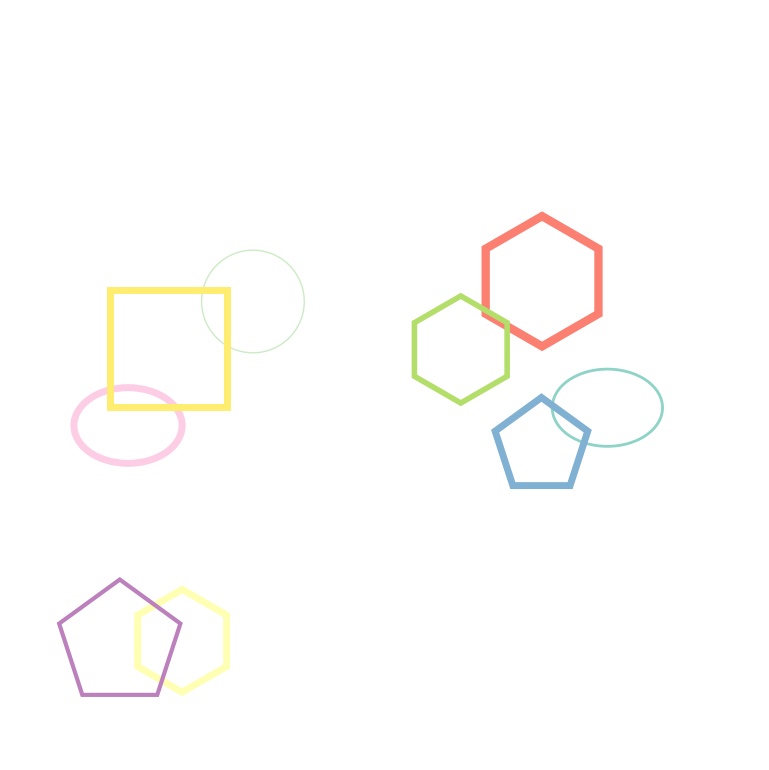[{"shape": "oval", "thickness": 1, "radius": 0.36, "center": [0.789, 0.47]}, {"shape": "hexagon", "thickness": 2.5, "radius": 0.33, "center": [0.237, 0.168]}, {"shape": "hexagon", "thickness": 3, "radius": 0.42, "center": [0.704, 0.635]}, {"shape": "pentagon", "thickness": 2.5, "radius": 0.32, "center": [0.703, 0.421]}, {"shape": "hexagon", "thickness": 2, "radius": 0.35, "center": [0.598, 0.546]}, {"shape": "oval", "thickness": 2.5, "radius": 0.35, "center": [0.166, 0.447]}, {"shape": "pentagon", "thickness": 1.5, "radius": 0.41, "center": [0.156, 0.165]}, {"shape": "circle", "thickness": 0.5, "radius": 0.33, "center": [0.328, 0.608]}, {"shape": "square", "thickness": 2.5, "radius": 0.38, "center": [0.219, 0.547]}]